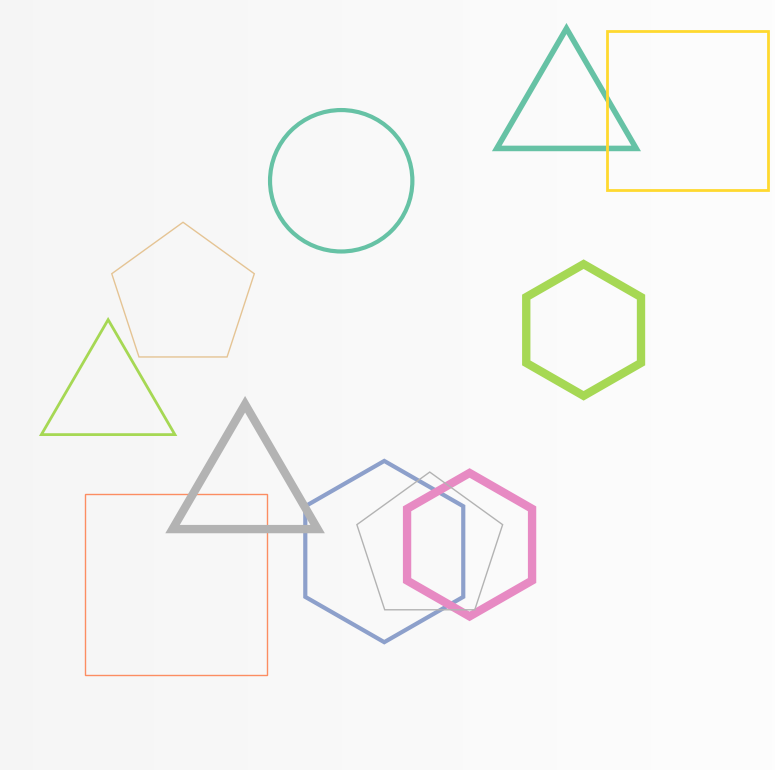[{"shape": "triangle", "thickness": 2, "radius": 0.52, "center": [0.731, 0.859]}, {"shape": "circle", "thickness": 1.5, "radius": 0.46, "center": [0.44, 0.765]}, {"shape": "square", "thickness": 0.5, "radius": 0.59, "center": [0.227, 0.241]}, {"shape": "hexagon", "thickness": 1.5, "radius": 0.59, "center": [0.496, 0.284]}, {"shape": "hexagon", "thickness": 3, "radius": 0.47, "center": [0.606, 0.293]}, {"shape": "hexagon", "thickness": 3, "radius": 0.43, "center": [0.753, 0.571]}, {"shape": "triangle", "thickness": 1, "radius": 0.5, "center": [0.14, 0.485]}, {"shape": "square", "thickness": 1, "radius": 0.52, "center": [0.887, 0.857]}, {"shape": "pentagon", "thickness": 0.5, "radius": 0.48, "center": [0.236, 0.615]}, {"shape": "triangle", "thickness": 3, "radius": 0.54, "center": [0.316, 0.367]}, {"shape": "pentagon", "thickness": 0.5, "radius": 0.49, "center": [0.555, 0.288]}]